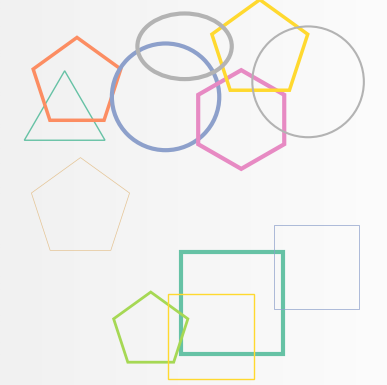[{"shape": "square", "thickness": 3, "radius": 0.66, "center": [0.598, 0.213]}, {"shape": "triangle", "thickness": 1, "radius": 0.6, "center": [0.167, 0.696]}, {"shape": "pentagon", "thickness": 2.5, "radius": 0.59, "center": [0.199, 0.784]}, {"shape": "circle", "thickness": 3, "radius": 0.69, "center": [0.427, 0.748]}, {"shape": "square", "thickness": 0.5, "radius": 0.55, "center": [0.817, 0.306]}, {"shape": "hexagon", "thickness": 3, "radius": 0.64, "center": [0.623, 0.69]}, {"shape": "pentagon", "thickness": 2, "radius": 0.5, "center": [0.389, 0.141]}, {"shape": "pentagon", "thickness": 2.5, "radius": 0.65, "center": [0.67, 0.871]}, {"shape": "square", "thickness": 1, "radius": 0.55, "center": [0.545, 0.126]}, {"shape": "pentagon", "thickness": 0.5, "radius": 0.67, "center": [0.208, 0.457]}, {"shape": "oval", "thickness": 3, "radius": 0.61, "center": [0.476, 0.88]}, {"shape": "circle", "thickness": 1.5, "radius": 0.72, "center": [0.795, 0.787]}]